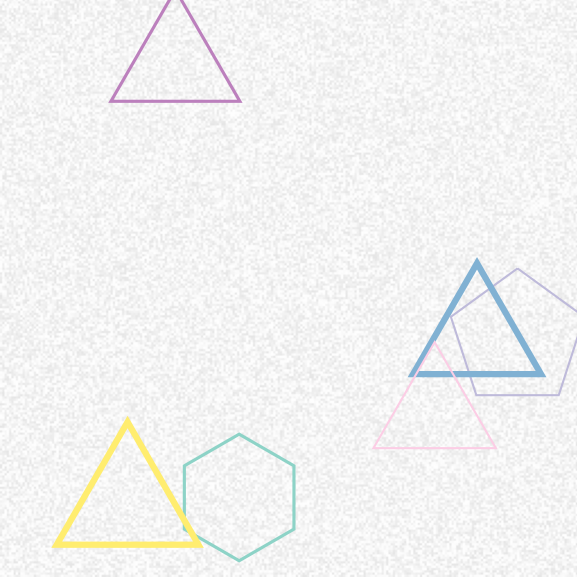[{"shape": "hexagon", "thickness": 1.5, "radius": 0.55, "center": [0.414, 0.138]}, {"shape": "pentagon", "thickness": 1, "radius": 0.61, "center": [0.896, 0.413]}, {"shape": "triangle", "thickness": 3, "radius": 0.64, "center": [0.826, 0.415]}, {"shape": "triangle", "thickness": 1, "radius": 0.61, "center": [0.753, 0.284]}, {"shape": "triangle", "thickness": 1.5, "radius": 0.64, "center": [0.304, 0.888]}, {"shape": "triangle", "thickness": 3, "radius": 0.71, "center": [0.221, 0.127]}]